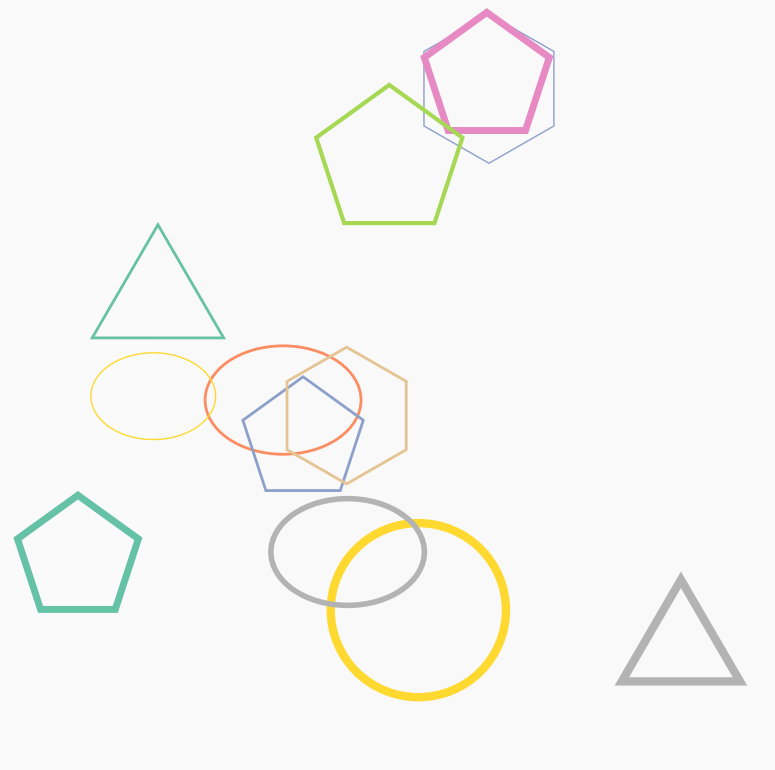[{"shape": "triangle", "thickness": 1, "radius": 0.49, "center": [0.204, 0.61]}, {"shape": "pentagon", "thickness": 2.5, "radius": 0.41, "center": [0.101, 0.275]}, {"shape": "oval", "thickness": 1, "radius": 0.5, "center": [0.365, 0.48]}, {"shape": "hexagon", "thickness": 0.5, "radius": 0.48, "center": [0.631, 0.885]}, {"shape": "pentagon", "thickness": 1, "radius": 0.41, "center": [0.391, 0.429]}, {"shape": "pentagon", "thickness": 2.5, "radius": 0.42, "center": [0.628, 0.899]}, {"shape": "pentagon", "thickness": 1.5, "radius": 0.5, "center": [0.502, 0.791]}, {"shape": "oval", "thickness": 0.5, "radius": 0.4, "center": [0.198, 0.485]}, {"shape": "circle", "thickness": 3, "radius": 0.57, "center": [0.54, 0.208]}, {"shape": "hexagon", "thickness": 1, "radius": 0.44, "center": [0.447, 0.46]}, {"shape": "triangle", "thickness": 3, "radius": 0.44, "center": [0.879, 0.159]}, {"shape": "oval", "thickness": 2, "radius": 0.5, "center": [0.449, 0.283]}]